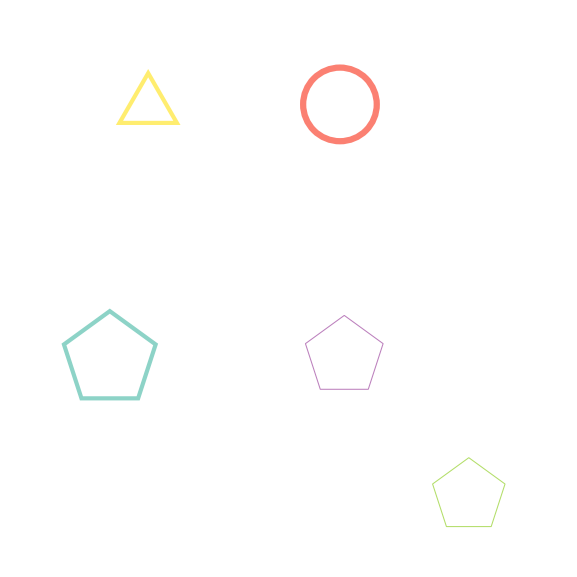[{"shape": "pentagon", "thickness": 2, "radius": 0.42, "center": [0.19, 0.377]}, {"shape": "circle", "thickness": 3, "radius": 0.32, "center": [0.589, 0.818]}, {"shape": "pentagon", "thickness": 0.5, "radius": 0.33, "center": [0.812, 0.141]}, {"shape": "pentagon", "thickness": 0.5, "radius": 0.35, "center": [0.596, 0.382]}, {"shape": "triangle", "thickness": 2, "radius": 0.29, "center": [0.257, 0.815]}]